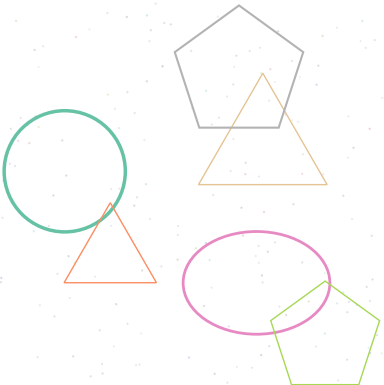[{"shape": "circle", "thickness": 2.5, "radius": 0.79, "center": [0.168, 0.555]}, {"shape": "triangle", "thickness": 1, "radius": 0.69, "center": [0.286, 0.335]}, {"shape": "oval", "thickness": 2, "radius": 0.95, "center": [0.666, 0.265]}, {"shape": "pentagon", "thickness": 1, "radius": 0.74, "center": [0.845, 0.121]}, {"shape": "triangle", "thickness": 1, "radius": 0.96, "center": [0.683, 0.617]}, {"shape": "pentagon", "thickness": 1.5, "radius": 0.88, "center": [0.621, 0.81]}]